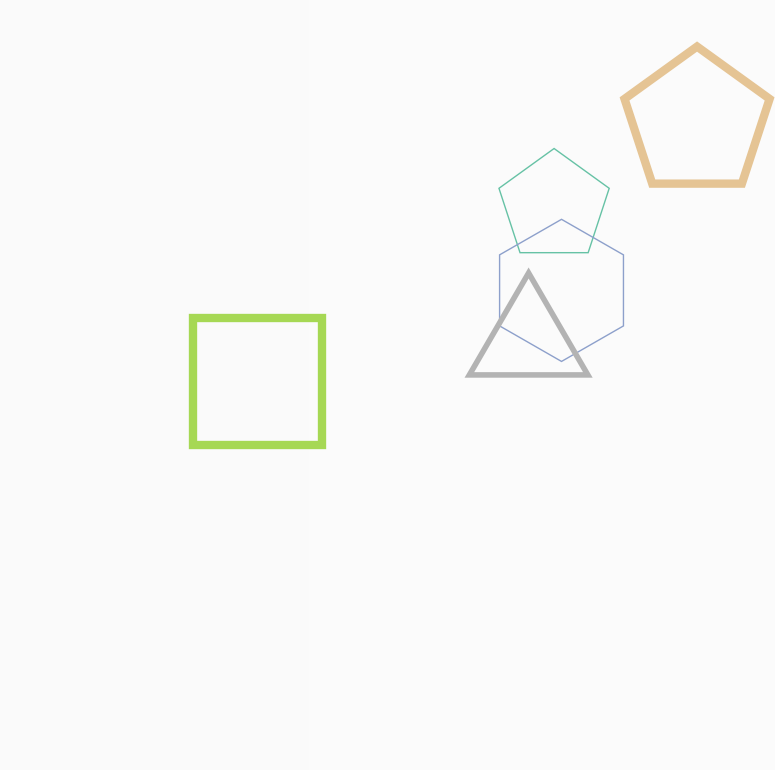[{"shape": "pentagon", "thickness": 0.5, "radius": 0.37, "center": [0.715, 0.732]}, {"shape": "hexagon", "thickness": 0.5, "radius": 0.46, "center": [0.725, 0.623]}, {"shape": "square", "thickness": 3, "radius": 0.41, "center": [0.332, 0.504]}, {"shape": "pentagon", "thickness": 3, "radius": 0.49, "center": [0.899, 0.841]}, {"shape": "triangle", "thickness": 2, "radius": 0.44, "center": [0.682, 0.557]}]